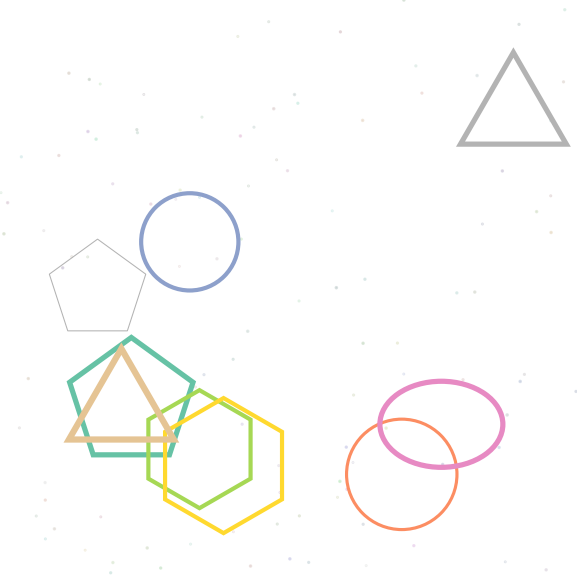[{"shape": "pentagon", "thickness": 2.5, "radius": 0.56, "center": [0.227, 0.302]}, {"shape": "circle", "thickness": 1.5, "radius": 0.48, "center": [0.696, 0.178]}, {"shape": "circle", "thickness": 2, "radius": 0.42, "center": [0.329, 0.58]}, {"shape": "oval", "thickness": 2.5, "radius": 0.53, "center": [0.764, 0.264]}, {"shape": "hexagon", "thickness": 2, "radius": 0.51, "center": [0.345, 0.221]}, {"shape": "hexagon", "thickness": 2, "radius": 0.58, "center": [0.387, 0.193]}, {"shape": "triangle", "thickness": 3, "radius": 0.52, "center": [0.21, 0.29]}, {"shape": "pentagon", "thickness": 0.5, "radius": 0.44, "center": [0.169, 0.497]}, {"shape": "triangle", "thickness": 2.5, "radius": 0.53, "center": [0.889, 0.802]}]